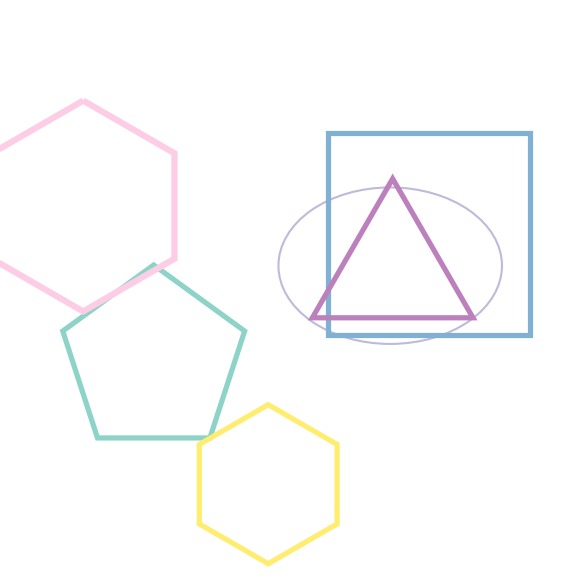[{"shape": "pentagon", "thickness": 2.5, "radius": 0.83, "center": [0.266, 0.375]}, {"shape": "oval", "thickness": 1, "radius": 0.97, "center": [0.676, 0.539]}, {"shape": "square", "thickness": 2.5, "radius": 0.88, "center": [0.743, 0.594]}, {"shape": "hexagon", "thickness": 3, "radius": 0.91, "center": [0.144, 0.642]}, {"shape": "triangle", "thickness": 2.5, "radius": 0.8, "center": [0.68, 0.529]}, {"shape": "hexagon", "thickness": 2.5, "radius": 0.69, "center": [0.464, 0.161]}]